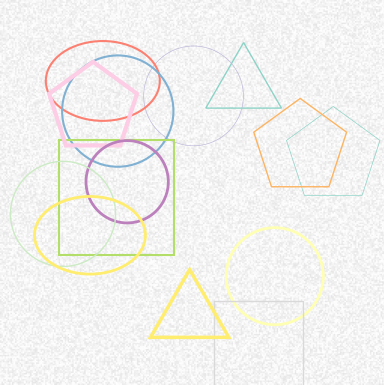[{"shape": "pentagon", "thickness": 0.5, "radius": 0.64, "center": [0.866, 0.596]}, {"shape": "triangle", "thickness": 1, "radius": 0.57, "center": [0.633, 0.776]}, {"shape": "circle", "thickness": 2, "radius": 0.63, "center": [0.714, 0.283]}, {"shape": "circle", "thickness": 0.5, "radius": 0.65, "center": [0.503, 0.751]}, {"shape": "oval", "thickness": 1.5, "radius": 0.74, "center": [0.267, 0.79]}, {"shape": "circle", "thickness": 1.5, "radius": 0.72, "center": [0.306, 0.711]}, {"shape": "pentagon", "thickness": 1, "radius": 0.63, "center": [0.78, 0.617]}, {"shape": "square", "thickness": 1.5, "radius": 0.75, "center": [0.303, 0.487]}, {"shape": "pentagon", "thickness": 3, "radius": 0.6, "center": [0.242, 0.719]}, {"shape": "square", "thickness": 1, "radius": 0.57, "center": [0.671, 0.102]}, {"shape": "circle", "thickness": 2, "radius": 0.53, "center": [0.33, 0.528]}, {"shape": "circle", "thickness": 1, "radius": 0.68, "center": [0.164, 0.444]}, {"shape": "triangle", "thickness": 2.5, "radius": 0.59, "center": [0.493, 0.182]}, {"shape": "oval", "thickness": 2, "radius": 0.72, "center": [0.234, 0.389]}]